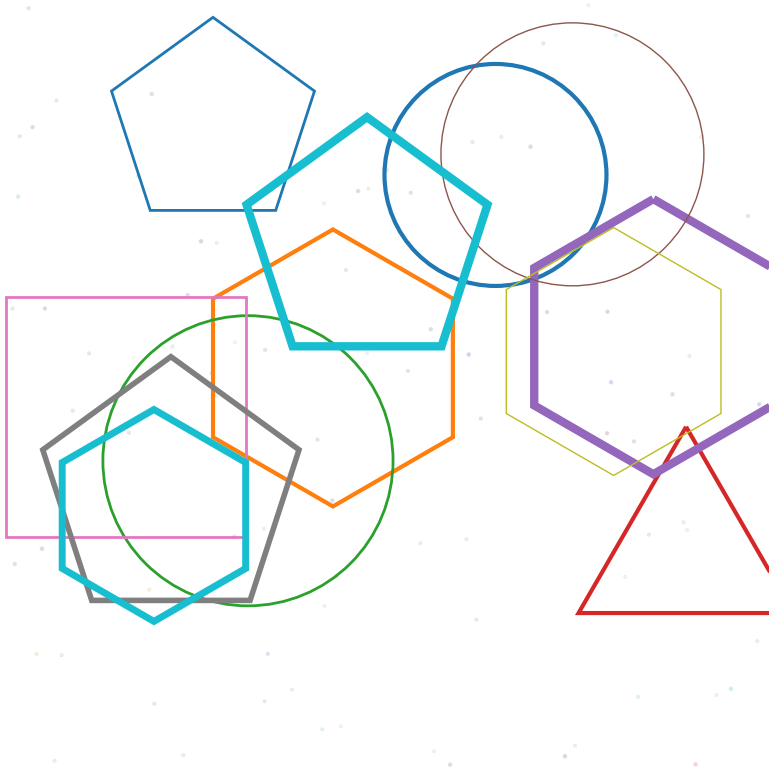[{"shape": "pentagon", "thickness": 1, "radius": 0.69, "center": [0.277, 0.839]}, {"shape": "circle", "thickness": 1.5, "radius": 0.72, "center": [0.643, 0.773]}, {"shape": "hexagon", "thickness": 1.5, "radius": 0.9, "center": [0.432, 0.522]}, {"shape": "circle", "thickness": 1, "radius": 0.94, "center": [0.322, 0.402]}, {"shape": "triangle", "thickness": 1.5, "radius": 0.81, "center": [0.891, 0.284]}, {"shape": "hexagon", "thickness": 3, "radius": 0.89, "center": [0.849, 0.563]}, {"shape": "circle", "thickness": 0.5, "radius": 0.85, "center": [0.743, 0.8]}, {"shape": "square", "thickness": 1, "radius": 0.78, "center": [0.164, 0.459]}, {"shape": "pentagon", "thickness": 2, "radius": 0.87, "center": [0.222, 0.362]}, {"shape": "hexagon", "thickness": 0.5, "radius": 0.8, "center": [0.797, 0.543]}, {"shape": "hexagon", "thickness": 2.5, "radius": 0.69, "center": [0.2, 0.331]}, {"shape": "pentagon", "thickness": 3, "radius": 0.82, "center": [0.477, 0.683]}]